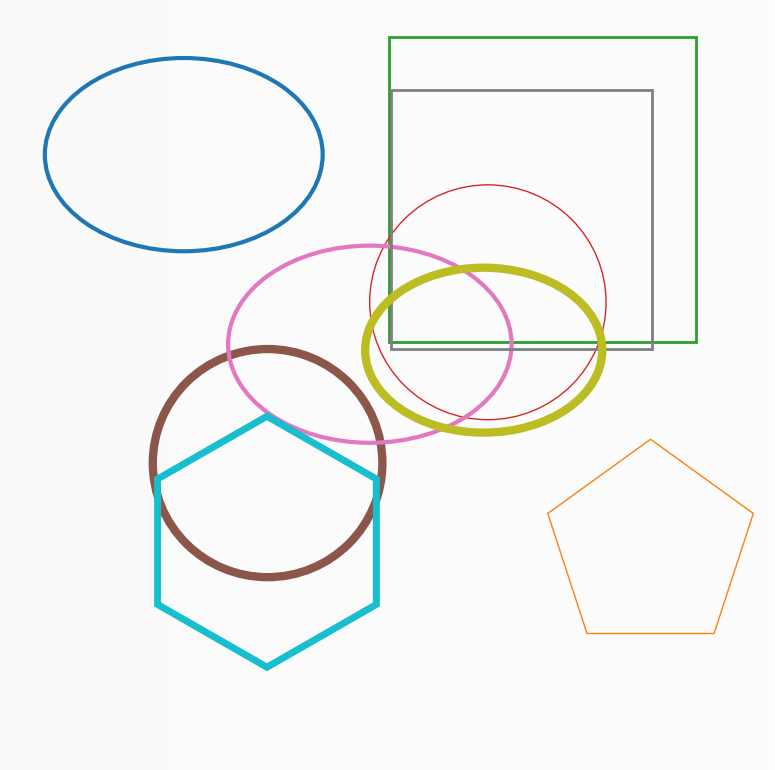[{"shape": "oval", "thickness": 1.5, "radius": 0.9, "center": [0.237, 0.799]}, {"shape": "pentagon", "thickness": 0.5, "radius": 0.7, "center": [0.839, 0.29]}, {"shape": "square", "thickness": 1, "radius": 0.99, "center": [0.7, 0.754]}, {"shape": "circle", "thickness": 0.5, "radius": 0.76, "center": [0.63, 0.607]}, {"shape": "circle", "thickness": 3, "radius": 0.74, "center": [0.345, 0.399]}, {"shape": "oval", "thickness": 1.5, "radius": 0.91, "center": [0.477, 0.553]}, {"shape": "square", "thickness": 1, "radius": 0.84, "center": [0.673, 0.714]}, {"shape": "oval", "thickness": 3, "radius": 0.76, "center": [0.624, 0.545]}, {"shape": "hexagon", "thickness": 2.5, "radius": 0.81, "center": [0.344, 0.296]}]